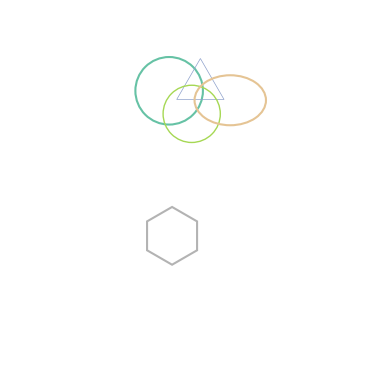[{"shape": "circle", "thickness": 1.5, "radius": 0.44, "center": [0.439, 0.764]}, {"shape": "triangle", "thickness": 0.5, "radius": 0.35, "center": [0.52, 0.777]}, {"shape": "circle", "thickness": 1, "radius": 0.37, "center": [0.498, 0.704]}, {"shape": "oval", "thickness": 1.5, "radius": 0.46, "center": [0.598, 0.74]}, {"shape": "hexagon", "thickness": 1.5, "radius": 0.38, "center": [0.447, 0.387]}]